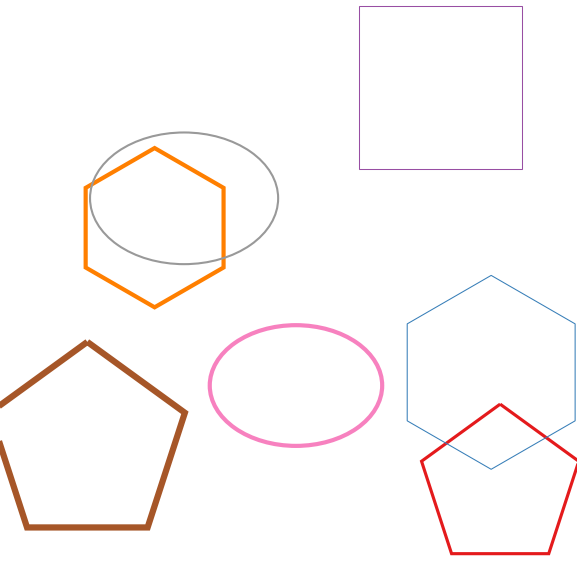[{"shape": "pentagon", "thickness": 1.5, "radius": 0.72, "center": [0.866, 0.156]}, {"shape": "hexagon", "thickness": 0.5, "radius": 0.84, "center": [0.851, 0.354]}, {"shape": "square", "thickness": 0.5, "radius": 0.71, "center": [0.763, 0.847]}, {"shape": "hexagon", "thickness": 2, "radius": 0.69, "center": [0.268, 0.605]}, {"shape": "pentagon", "thickness": 3, "radius": 0.89, "center": [0.151, 0.229]}, {"shape": "oval", "thickness": 2, "radius": 0.75, "center": [0.512, 0.332]}, {"shape": "oval", "thickness": 1, "radius": 0.81, "center": [0.319, 0.656]}]